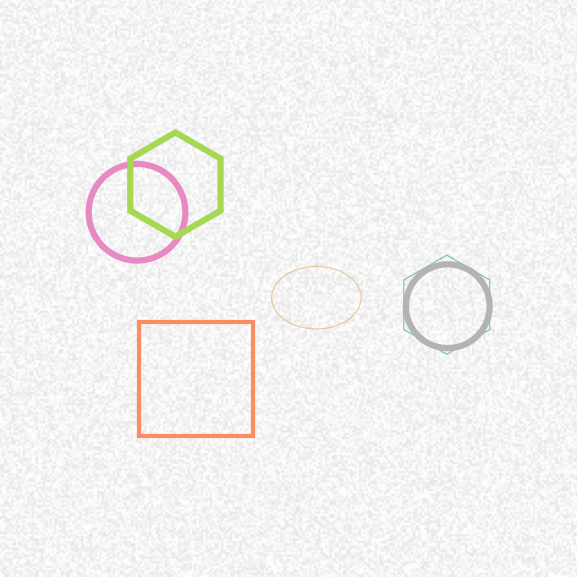[{"shape": "hexagon", "thickness": 0.5, "radius": 0.43, "center": [0.774, 0.471]}, {"shape": "square", "thickness": 2, "radius": 0.49, "center": [0.339, 0.343]}, {"shape": "circle", "thickness": 3, "radius": 0.42, "center": [0.237, 0.632]}, {"shape": "hexagon", "thickness": 3, "radius": 0.45, "center": [0.304, 0.679]}, {"shape": "oval", "thickness": 0.5, "radius": 0.39, "center": [0.548, 0.484]}, {"shape": "circle", "thickness": 3, "radius": 0.36, "center": [0.775, 0.469]}]